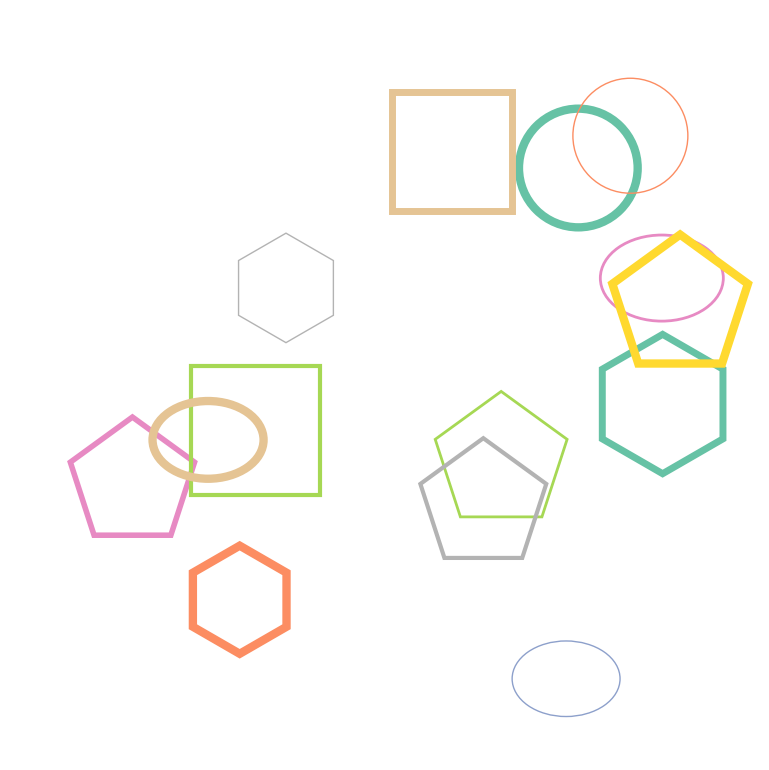[{"shape": "circle", "thickness": 3, "radius": 0.39, "center": [0.751, 0.782]}, {"shape": "hexagon", "thickness": 2.5, "radius": 0.45, "center": [0.861, 0.475]}, {"shape": "hexagon", "thickness": 3, "radius": 0.35, "center": [0.311, 0.221]}, {"shape": "circle", "thickness": 0.5, "radius": 0.37, "center": [0.819, 0.824]}, {"shape": "oval", "thickness": 0.5, "radius": 0.35, "center": [0.735, 0.119]}, {"shape": "oval", "thickness": 1, "radius": 0.4, "center": [0.86, 0.639]}, {"shape": "pentagon", "thickness": 2, "radius": 0.42, "center": [0.172, 0.374]}, {"shape": "square", "thickness": 1.5, "radius": 0.42, "center": [0.332, 0.441]}, {"shape": "pentagon", "thickness": 1, "radius": 0.45, "center": [0.651, 0.402]}, {"shape": "pentagon", "thickness": 3, "radius": 0.46, "center": [0.883, 0.603]}, {"shape": "square", "thickness": 2.5, "radius": 0.39, "center": [0.587, 0.803]}, {"shape": "oval", "thickness": 3, "radius": 0.36, "center": [0.27, 0.429]}, {"shape": "hexagon", "thickness": 0.5, "radius": 0.36, "center": [0.371, 0.626]}, {"shape": "pentagon", "thickness": 1.5, "radius": 0.43, "center": [0.628, 0.345]}]